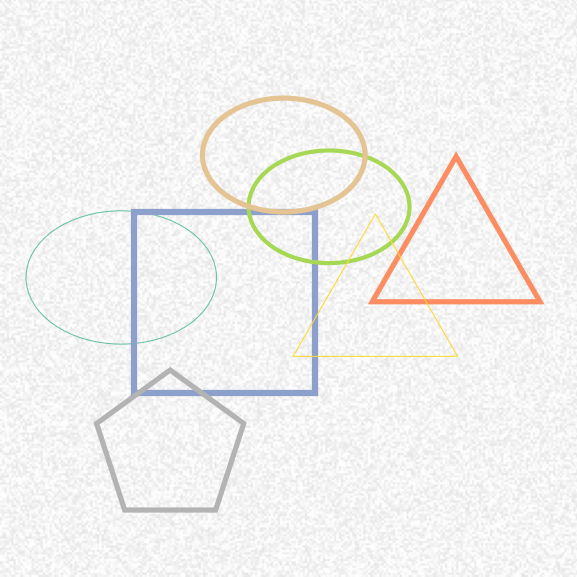[{"shape": "oval", "thickness": 0.5, "radius": 0.82, "center": [0.21, 0.519]}, {"shape": "triangle", "thickness": 2.5, "radius": 0.84, "center": [0.79, 0.56]}, {"shape": "square", "thickness": 3, "radius": 0.78, "center": [0.389, 0.476]}, {"shape": "oval", "thickness": 2, "radius": 0.7, "center": [0.57, 0.641]}, {"shape": "triangle", "thickness": 0.5, "radius": 0.82, "center": [0.65, 0.464]}, {"shape": "oval", "thickness": 2.5, "radius": 0.7, "center": [0.491, 0.731]}, {"shape": "pentagon", "thickness": 2.5, "radius": 0.67, "center": [0.295, 0.224]}]